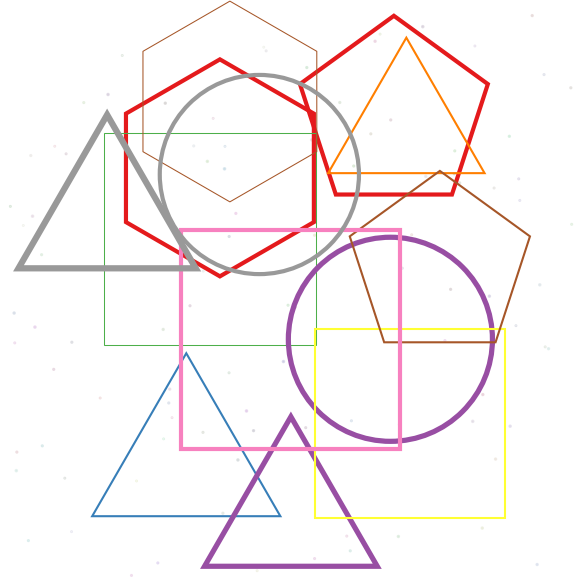[{"shape": "pentagon", "thickness": 2, "radius": 0.86, "center": [0.682, 0.801]}, {"shape": "hexagon", "thickness": 2, "radius": 0.94, "center": [0.381, 0.708]}, {"shape": "triangle", "thickness": 1, "radius": 0.94, "center": [0.323, 0.199]}, {"shape": "square", "thickness": 0.5, "radius": 0.92, "center": [0.364, 0.586]}, {"shape": "circle", "thickness": 2.5, "radius": 0.88, "center": [0.676, 0.412]}, {"shape": "triangle", "thickness": 2.5, "radius": 0.86, "center": [0.504, 0.105]}, {"shape": "triangle", "thickness": 1, "radius": 0.78, "center": [0.704, 0.778]}, {"shape": "square", "thickness": 1, "radius": 0.82, "center": [0.71, 0.266]}, {"shape": "hexagon", "thickness": 0.5, "radius": 0.87, "center": [0.398, 0.823]}, {"shape": "pentagon", "thickness": 1, "radius": 0.82, "center": [0.762, 0.539]}, {"shape": "square", "thickness": 2, "radius": 0.95, "center": [0.504, 0.412]}, {"shape": "triangle", "thickness": 3, "radius": 0.89, "center": [0.185, 0.623]}, {"shape": "circle", "thickness": 2, "radius": 0.86, "center": [0.449, 0.697]}]